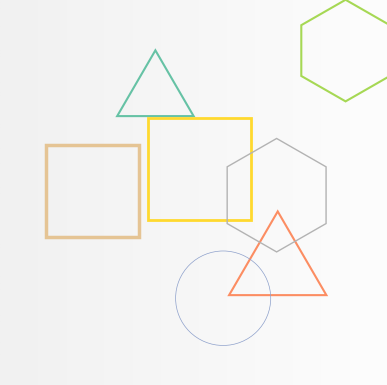[{"shape": "triangle", "thickness": 1.5, "radius": 0.57, "center": [0.401, 0.755]}, {"shape": "triangle", "thickness": 1.5, "radius": 0.72, "center": [0.717, 0.306]}, {"shape": "circle", "thickness": 0.5, "radius": 0.61, "center": [0.576, 0.225]}, {"shape": "hexagon", "thickness": 1.5, "radius": 0.66, "center": [0.892, 0.869]}, {"shape": "square", "thickness": 2, "radius": 0.66, "center": [0.515, 0.561]}, {"shape": "square", "thickness": 2.5, "radius": 0.6, "center": [0.238, 0.504]}, {"shape": "hexagon", "thickness": 1, "radius": 0.74, "center": [0.714, 0.493]}]